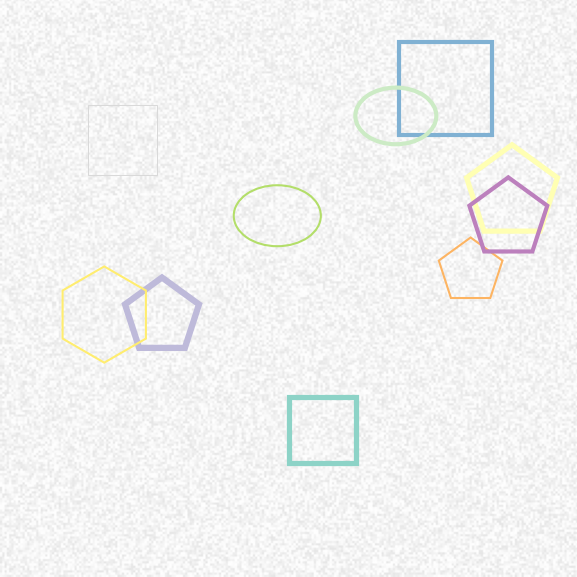[{"shape": "square", "thickness": 2.5, "radius": 0.29, "center": [0.559, 0.255]}, {"shape": "pentagon", "thickness": 2.5, "radius": 0.41, "center": [0.887, 0.666]}, {"shape": "pentagon", "thickness": 3, "radius": 0.34, "center": [0.281, 0.451]}, {"shape": "square", "thickness": 2, "radius": 0.4, "center": [0.772, 0.846]}, {"shape": "pentagon", "thickness": 1, "radius": 0.29, "center": [0.815, 0.53]}, {"shape": "oval", "thickness": 1, "radius": 0.38, "center": [0.48, 0.626]}, {"shape": "square", "thickness": 0.5, "radius": 0.3, "center": [0.212, 0.756]}, {"shape": "pentagon", "thickness": 2, "radius": 0.35, "center": [0.88, 0.621]}, {"shape": "oval", "thickness": 2, "radius": 0.35, "center": [0.685, 0.798]}, {"shape": "hexagon", "thickness": 1, "radius": 0.42, "center": [0.181, 0.454]}]